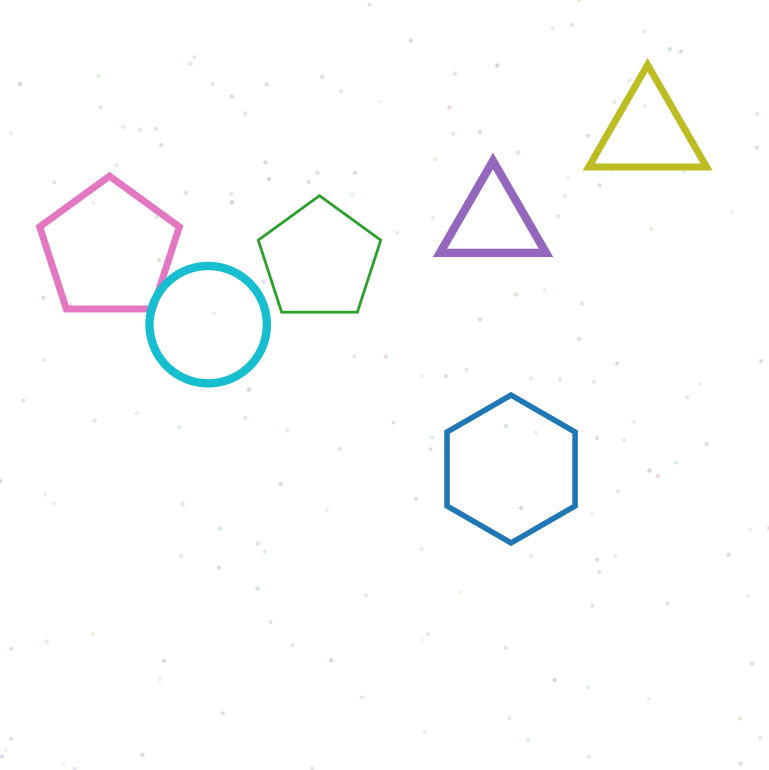[{"shape": "hexagon", "thickness": 2, "radius": 0.48, "center": [0.664, 0.391]}, {"shape": "pentagon", "thickness": 1, "radius": 0.42, "center": [0.415, 0.662]}, {"shape": "triangle", "thickness": 3, "radius": 0.4, "center": [0.64, 0.711]}, {"shape": "pentagon", "thickness": 2.5, "radius": 0.48, "center": [0.142, 0.676]}, {"shape": "triangle", "thickness": 2.5, "radius": 0.44, "center": [0.841, 0.827]}, {"shape": "circle", "thickness": 3, "radius": 0.38, "center": [0.27, 0.578]}]